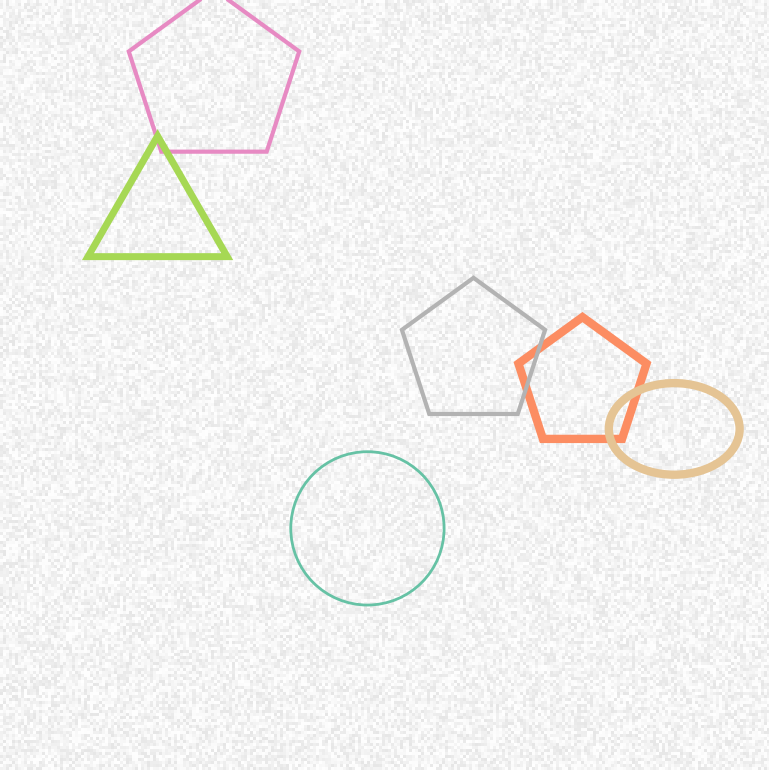[{"shape": "circle", "thickness": 1, "radius": 0.5, "center": [0.477, 0.314]}, {"shape": "pentagon", "thickness": 3, "radius": 0.44, "center": [0.756, 0.501]}, {"shape": "pentagon", "thickness": 1.5, "radius": 0.58, "center": [0.278, 0.897]}, {"shape": "triangle", "thickness": 2.5, "radius": 0.52, "center": [0.205, 0.719]}, {"shape": "oval", "thickness": 3, "radius": 0.42, "center": [0.876, 0.443]}, {"shape": "pentagon", "thickness": 1.5, "radius": 0.49, "center": [0.615, 0.541]}]